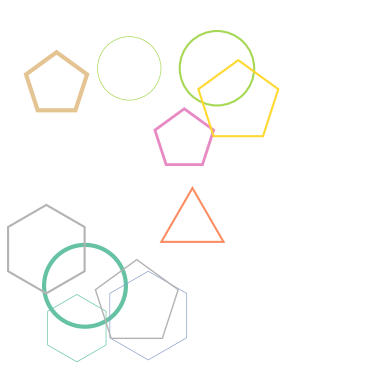[{"shape": "circle", "thickness": 3, "radius": 0.53, "center": [0.221, 0.258]}, {"shape": "hexagon", "thickness": 0.5, "radius": 0.44, "center": [0.2, 0.148]}, {"shape": "triangle", "thickness": 1.5, "radius": 0.47, "center": [0.5, 0.418]}, {"shape": "hexagon", "thickness": 0.5, "radius": 0.58, "center": [0.385, 0.18]}, {"shape": "pentagon", "thickness": 2, "radius": 0.4, "center": [0.479, 0.637]}, {"shape": "circle", "thickness": 1.5, "radius": 0.48, "center": [0.563, 0.823]}, {"shape": "circle", "thickness": 0.5, "radius": 0.41, "center": [0.336, 0.822]}, {"shape": "pentagon", "thickness": 1.5, "radius": 0.55, "center": [0.619, 0.735]}, {"shape": "pentagon", "thickness": 3, "radius": 0.42, "center": [0.147, 0.781]}, {"shape": "hexagon", "thickness": 1.5, "radius": 0.57, "center": [0.12, 0.353]}, {"shape": "pentagon", "thickness": 1, "radius": 0.56, "center": [0.355, 0.213]}]